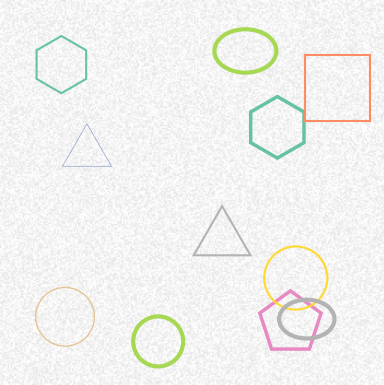[{"shape": "hexagon", "thickness": 1.5, "radius": 0.37, "center": [0.159, 0.832]}, {"shape": "hexagon", "thickness": 2.5, "radius": 0.4, "center": [0.72, 0.669]}, {"shape": "square", "thickness": 1.5, "radius": 0.42, "center": [0.877, 0.771]}, {"shape": "triangle", "thickness": 0.5, "radius": 0.37, "center": [0.226, 0.605]}, {"shape": "pentagon", "thickness": 2.5, "radius": 0.42, "center": [0.754, 0.161]}, {"shape": "circle", "thickness": 3, "radius": 0.32, "center": [0.411, 0.113]}, {"shape": "oval", "thickness": 3, "radius": 0.4, "center": [0.637, 0.868]}, {"shape": "circle", "thickness": 1.5, "radius": 0.41, "center": [0.768, 0.278]}, {"shape": "circle", "thickness": 1, "radius": 0.38, "center": [0.169, 0.177]}, {"shape": "oval", "thickness": 3, "radius": 0.36, "center": [0.797, 0.171]}, {"shape": "triangle", "thickness": 1.5, "radius": 0.43, "center": [0.577, 0.379]}]